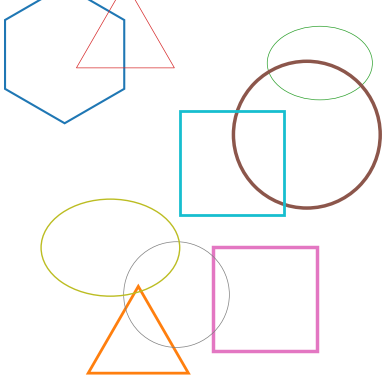[{"shape": "hexagon", "thickness": 1.5, "radius": 0.89, "center": [0.168, 0.859]}, {"shape": "triangle", "thickness": 2, "radius": 0.75, "center": [0.359, 0.106]}, {"shape": "oval", "thickness": 0.5, "radius": 0.68, "center": [0.831, 0.836]}, {"shape": "triangle", "thickness": 0.5, "radius": 0.73, "center": [0.326, 0.897]}, {"shape": "circle", "thickness": 2.5, "radius": 0.95, "center": [0.797, 0.65]}, {"shape": "square", "thickness": 2.5, "radius": 0.68, "center": [0.688, 0.223]}, {"shape": "circle", "thickness": 0.5, "radius": 0.69, "center": [0.458, 0.235]}, {"shape": "oval", "thickness": 1, "radius": 0.9, "center": [0.287, 0.357]}, {"shape": "square", "thickness": 2, "radius": 0.68, "center": [0.603, 0.577]}]